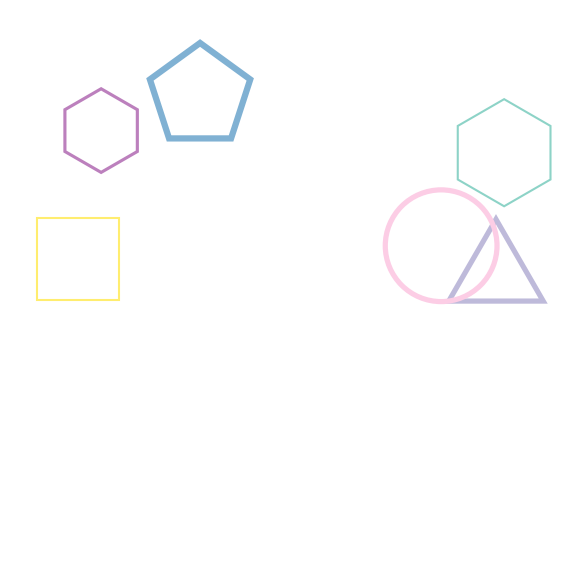[{"shape": "hexagon", "thickness": 1, "radius": 0.46, "center": [0.873, 0.735]}, {"shape": "triangle", "thickness": 2.5, "radius": 0.47, "center": [0.859, 0.525]}, {"shape": "pentagon", "thickness": 3, "radius": 0.46, "center": [0.346, 0.833]}, {"shape": "circle", "thickness": 2.5, "radius": 0.48, "center": [0.764, 0.574]}, {"shape": "hexagon", "thickness": 1.5, "radius": 0.36, "center": [0.175, 0.773]}, {"shape": "square", "thickness": 1, "radius": 0.36, "center": [0.134, 0.551]}]